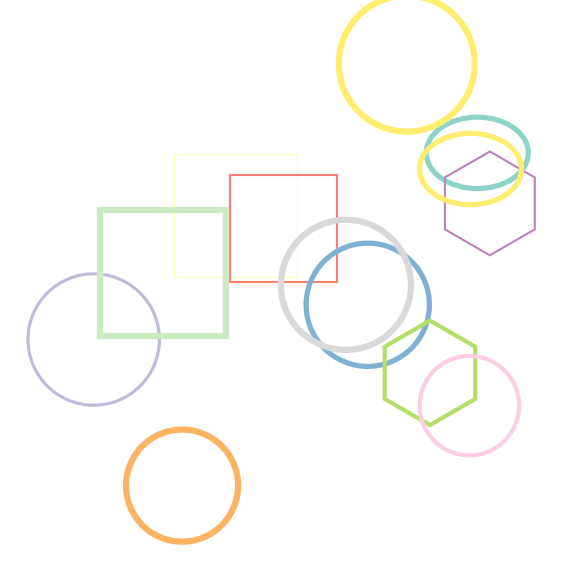[{"shape": "oval", "thickness": 2.5, "radius": 0.44, "center": [0.826, 0.734]}, {"shape": "square", "thickness": 0.5, "radius": 0.53, "center": [0.408, 0.626]}, {"shape": "circle", "thickness": 1.5, "radius": 0.57, "center": [0.162, 0.411]}, {"shape": "square", "thickness": 1, "radius": 0.46, "center": [0.491, 0.604]}, {"shape": "circle", "thickness": 2.5, "radius": 0.53, "center": [0.637, 0.471]}, {"shape": "circle", "thickness": 3, "radius": 0.49, "center": [0.315, 0.158]}, {"shape": "hexagon", "thickness": 2, "radius": 0.45, "center": [0.745, 0.354]}, {"shape": "circle", "thickness": 2, "radius": 0.43, "center": [0.813, 0.297]}, {"shape": "circle", "thickness": 3, "radius": 0.56, "center": [0.599, 0.506]}, {"shape": "hexagon", "thickness": 1, "radius": 0.45, "center": [0.848, 0.647]}, {"shape": "square", "thickness": 3, "radius": 0.55, "center": [0.282, 0.526]}, {"shape": "oval", "thickness": 2.5, "radius": 0.44, "center": [0.815, 0.707]}, {"shape": "circle", "thickness": 3, "radius": 0.59, "center": [0.704, 0.889]}]